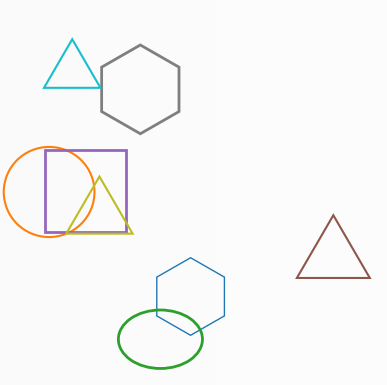[{"shape": "hexagon", "thickness": 1, "radius": 0.5, "center": [0.492, 0.23]}, {"shape": "circle", "thickness": 1.5, "radius": 0.59, "center": [0.127, 0.501]}, {"shape": "oval", "thickness": 2, "radius": 0.54, "center": [0.414, 0.119]}, {"shape": "square", "thickness": 2, "radius": 0.53, "center": [0.221, 0.504]}, {"shape": "triangle", "thickness": 1.5, "radius": 0.54, "center": [0.86, 0.332]}, {"shape": "hexagon", "thickness": 2, "radius": 0.58, "center": [0.362, 0.768]}, {"shape": "triangle", "thickness": 1.5, "radius": 0.49, "center": [0.257, 0.443]}, {"shape": "triangle", "thickness": 1.5, "radius": 0.42, "center": [0.186, 0.814]}]